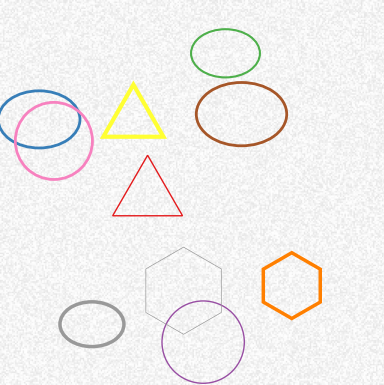[{"shape": "triangle", "thickness": 1, "radius": 0.52, "center": [0.383, 0.492]}, {"shape": "oval", "thickness": 2, "radius": 0.53, "center": [0.102, 0.69]}, {"shape": "oval", "thickness": 1.5, "radius": 0.45, "center": [0.586, 0.862]}, {"shape": "circle", "thickness": 1, "radius": 0.53, "center": [0.528, 0.111]}, {"shape": "hexagon", "thickness": 2.5, "radius": 0.43, "center": [0.758, 0.258]}, {"shape": "triangle", "thickness": 3, "radius": 0.45, "center": [0.347, 0.69]}, {"shape": "oval", "thickness": 2, "radius": 0.59, "center": [0.627, 0.704]}, {"shape": "circle", "thickness": 2, "radius": 0.5, "center": [0.14, 0.634]}, {"shape": "hexagon", "thickness": 0.5, "radius": 0.57, "center": [0.477, 0.245]}, {"shape": "oval", "thickness": 2.5, "radius": 0.42, "center": [0.239, 0.158]}]